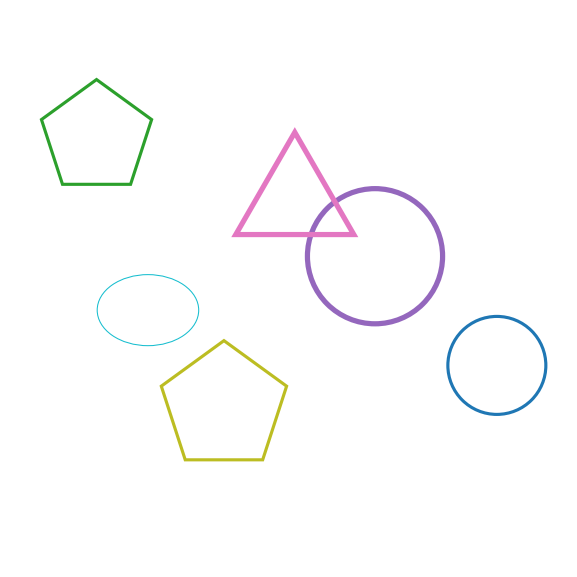[{"shape": "circle", "thickness": 1.5, "radius": 0.42, "center": [0.86, 0.366]}, {"shape": "pentagon", "thickness": 1.5, "radius": 0.5, "center": [0.167, 0.761]}, {"shape": "circle", "thickness": 2.5, "radius": 0.59, "center": [0.649, 0.555]}, {"shape": "triangle", "thickness": 2.5, "radius": 0.59, "center": [0.51, 0.652]}, {"shape": "pentagon", "thickness": 1.5, "radius": 0.57, "center": [0.388, 0.295]}, {"shape": "oval", "thickness": 0.5, "radius": 0.44, "center": [0.256, 0.462]}]